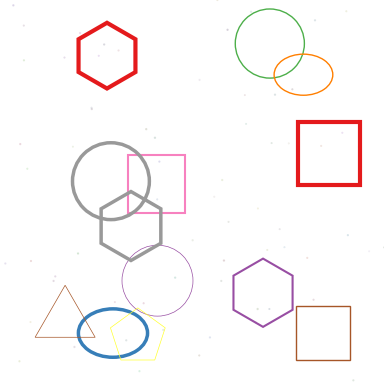[{"shape": "square", "thickness": 3, "radius": 0.41, "center": [0.855, 0.601]}, {"shape": "hexagon", "thickness": 3, "radius": 0.43, "center": [0.278, 0.855]}, {"shape": "oval", "thickness": 2.5, "radius": 0.45, "center": [0.293, 0.135]}, {"shape": "circle", "thickness": 1, "radius": 0.45, "center": [0.701, 0.887]}, {"shape": "circle", "thickness": 0.5, "radius": 0.46, "center": [0.409, 0.271]}, {"shape": "hexagon", "thickness": 1.5, "radius": 0.44, "center": [0.683, 0.24]}, {"shape": "oval", "thickness": 1, "radius": 0.38, "center": [0.788, 0.806]}, {"shape": "pentagon", "thickness": 0.5, "radius": 0.37, "center": [0.358, 0.125]}, {"shape": "triangle", "thickness": 0.5, "radius": 0.45, "center": [0.169, 0.169]}, {"shape": "square", "thickness": 1, "radius": 0.36, "center": [0.839, 0.135]}, {"shape": "square", "thickness": 1.5, "radius": 0.37, "center": [0.407, 0.521]}, {"shape": "hexagon", "thickness": 2.5, "radius": 0.45, "center": [0.34, 0.413]}, {"shape": "circle", "thickness": 2.5, "radius": 0.5, "center": [0.288, 0.529]}]